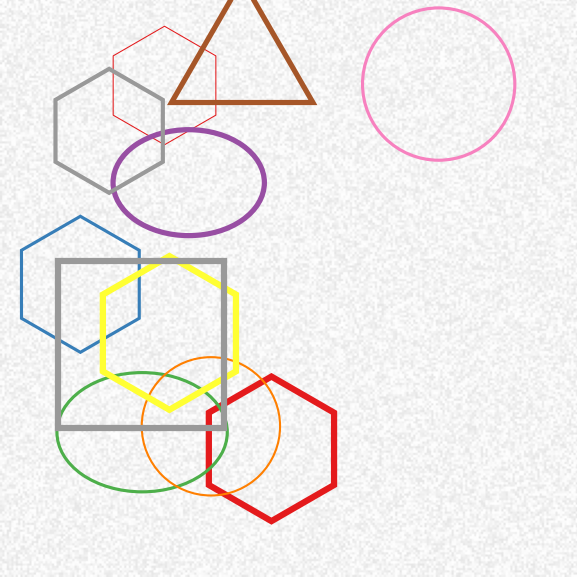[{"shape": "hexagon", "thickness": 0.5, "radius": 0.51, "center": [0.285, 0.851]}, {"shape": "hexagon", "thickness": 3, "radius": 0.63, "center": [0.47, 0.222]}, {"shape": "hexagon", "thickness": 1.5, "radius": 0.59, "center": [0.139, 0.507]}, {"shape": "oval", "thickness": 1.5, "radius": 0.74, "center": [0.246, 0.251]}, {"shape": "oval", "thickness": 2.5, "radius": 0.66, "center": [0.327, 0.683]}, {"shape": "circle", "thickness": 1, "radius": 0.6, "center": [0.365, 0.261]}, {"shape": "hexagon", "thickness": 3, "radius": 0.67, "center": [0.293, 0.423]}, {"shape": "triangle", "thickness": 2.5, "radius": 0.71, "center": [0.419, 0.892]}, {"shape": "circle", "thickness": 1.5, "radius": 0.66, "center": [0.76, 0.854]}, {"shape": "hexagon", "thickness": 2, "radius": 0.54, "center": [0.189, 0.773]}, {"shape": "square", "thickness": 3, "radius": 0.72, "center": [0.244, 0.403]}]